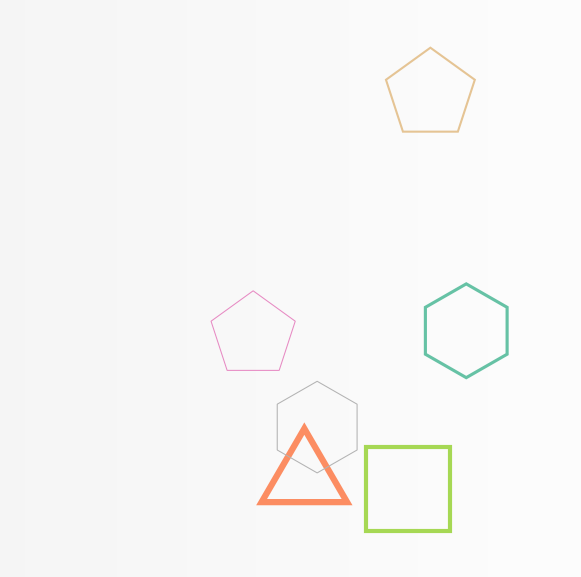[{"shape": "hexagon", "thickness": 1.5, "radius": 0.41, "center": [0.802, 0.426]}, {"shape": "triangle", "thickness": 3, "radius": 0.42, "center": [0.524, 0.172]}, {"shape": "pentagon", "thickness": 0.5, "radius": 0.38, "center": [0.436, 0.419]}, {"shape": "square", "thickness": 2, "radius": 0.36, "center": [0.702, 0.152]}, {"shape": "pentagon", "thickness": 1, "radius": 0.4, "center": [0.74, 0.836]}, {"shape": "hexagon", "thickness": 0.5, "radius": 0.4, "center": [0.546, 0.26]}]